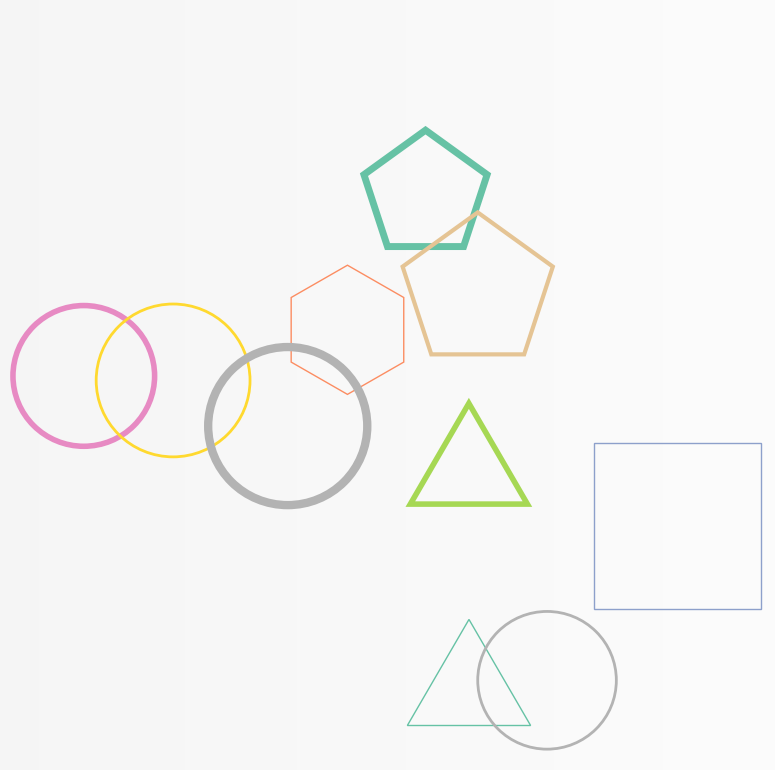[{"shape": "pentagon", "thickness": 2.5, "radius": 0.42, "center": [0.549, 0.747]}, {"shape": "triangle", "thickness": 0.5, "radius": 0.46, "center": [0.605, 0.104]}, {"shape": "hexagon", "thickness": 0.5, "radius": 0.42, "center": [0.448, 0.572]}, {"shape": "square", "thickness": 0.5, "radius": 0.54, "center": [0.875, 0.317]}, {"shape": "circle", "thickness": 2, "radius": 0.46, "center": [0.108, 0.512]}, {"shape": "triangle", "thickness": 2, "radius": 0.44, "center": [0.605, 0.389]}, {"shape": "circle", "thickness": 1, "radius": 0.5, "center": [0.223, 0.506]}, {"shape": "pentagon", "thickness": 1.5, "radius": 0.51, "center": [0.616, 0.622]}, {"shape": "circle", "thickness": 3, "radius": 0.51, "center": [0.371, 0.447]}, {"shape": "circle", "thickness": 1, "radius": 0.45, "center": [0.706, 0.116]}]